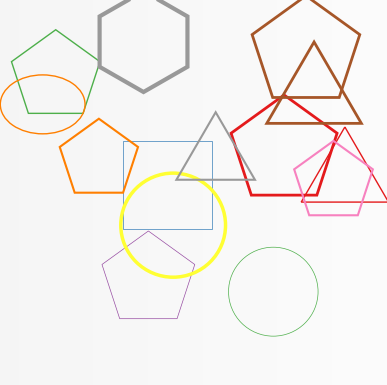[{"shape": "triangle", "thickness": 1, "radius": 0.65, "center": [0.89, 0.54]}, {"shape": "pentagon", "thickness": 2, "radius": 0.72, "center": [0.733, 0.61]}, {"shape": "square", "thickness": 0.5, "radius": 0.57, "center": [0.433, 0.52]}, {"shape": "circle", "thickness": 0.5, "radius": 0.58, "center": [0.705, 0.242]}, {"shape": "pentagon", "thickness": 1, "radius": 0.6, "center": [0.144, 0.803]}, {"shape": "pentagon", "thickness": 0.5, "radius": 0.63, "center": [0.383, 0.274]}, {"shape": "pentagon", "thickness": 1.5, "radius": 0.53, "center": [0.255, 0.585]}, {"shape": "oval", "thickness": 1, "radius": 0.55, "center": [0.11, 0.729]}, {"shape": "circle", "thickness": 2.5, "radius": 0.68, "center": [0.447, 0.415]}, {"shape": "pentagon", "thickness": 2, "radius": 0.73, "center": [0.79, 0.865]}, {"shape": "triangle", "thickness": 2, "radius": 0.7, "center": [0.811, 0.75]}, {"shape": "pentagon", "thickness": 1.5, "radius": 0.53, "center": [0.861, 0.527]}, {"shape": "triangle", "thickness": 1.5, "radius": 0.58, "center": [0.557, 0.592]}, {"shape": "hexagon", "thickness": 3, "radius": 0.65, "center": [0.37, 0.892]}]